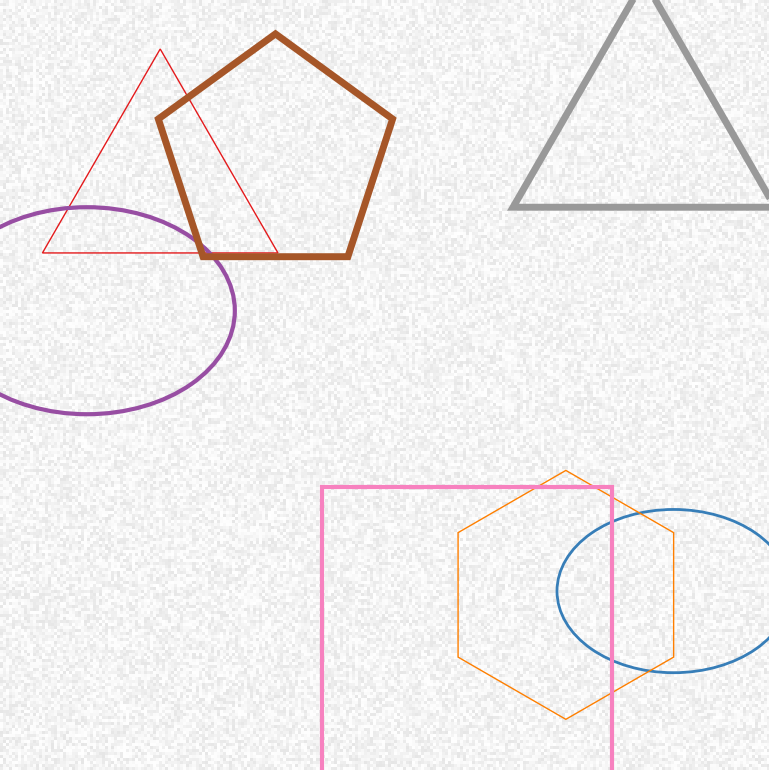[{"shape": "triangle", "thickness": 0.5, "radius": 0.88, "center": [0.208, 0.76]}, {"shape": "oval", "thickness": 1, "radius": 0.76, "center": [0.875, 0.232]}, {"shape": "oval", "thickness": 1.5, "radius": 0.96, "center": [0.113, 0.596]}, {"shape": "hexagon", "thickness": 0.5, "radius": 0.81, "center": [0.735, 0.227]}, {"shape": "pentagon", "thickness": 2.5, "radius": 0.8, "center": [0.358, 0.796]}, {"shape": "square", "thickness": 1.5, "radius": 0.94, "center": [0.606, 0.179]}, {"shape": "triangle", "thickness": 2.5, "radius": 0.98, "center": [0.836, 0.829]}]